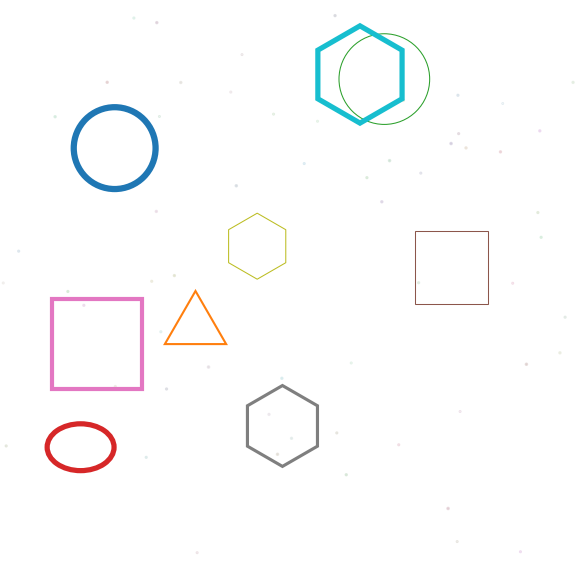[{"shape": "circle", "thickness": 3, "radius": 0.35, "center": [0.199, 0.743]}, {"shape": "triangle", "thickness": 1, "radius": 0.31, "center": [0.339, 0.434]}, {"shape": "circle", "thickness": 0.5, "radius": 0.39, "center": [0.666, 0.862]}, {"shape": "oval", "thickness": 2.5, "radius": 0.29, "center": [0.14, 0.225]}, {"shape": "square", "thickness": 0.5, "radius": 0.32, "center": [0.782, 0.536]}, {"shape": "square", "thickness": 2, "radius": 0.39, "center": [0.167, 0.403]}, {"shape": "hexagon", "thickness": 1.5, "radius": 0.35, "center": [0.489, 0.262]}, {"shape": "hexagon", "thickness": 0.5, "radius": 0.29, "center": [0.445, 0.573]}, {"shape": "hexagon", "thickness": 2.5, "radius": 0.42, "center": [0.623, 0.87]}]